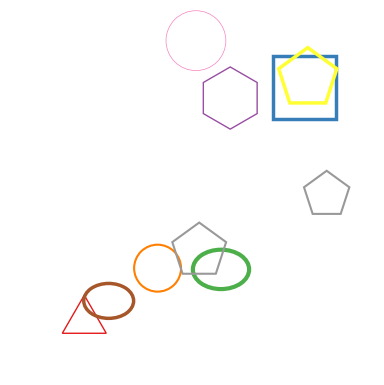[{"shape": "triangle", "thickness": 1, "radius": 0.33, "center": [0.219, 0.167]}, {"shape": "square", "thickness": 2.5, "radius": 0.41, "center": [0.791, 0.772]}, {"shape": "oval", "thickness": 3, "radius": 0.37, "center": [0.574, 0.3]}, {"shape": "hexagon", "thickness": 1, "radius": 0.4, "center": [0.598, 0.745]}, {"shape": "circle", "thickness": 1.5, "radius": 0.3, "center": [0.409, 0.303]}, {"shape": "pentagon", "thickness": 2.5, "radius": 0.4, "center": [0.799, 0.797]}, {"shape": "oval", "thickness": 2.5, "radius": 0.32, "center": [0.282, 0.218]}, {"shape": "circle", "thickness": 0.5, "radius": 0.39, "center": [0.509, 0.894]}, {"shape": "pentagon", "thickness": 1.5, "radius": 0.37, "center": [0.517, 0.348]}, {"shape": "pentagon", "thickness": 1.5, "radius": 0.31, "center": [0.849, 0.495]}]